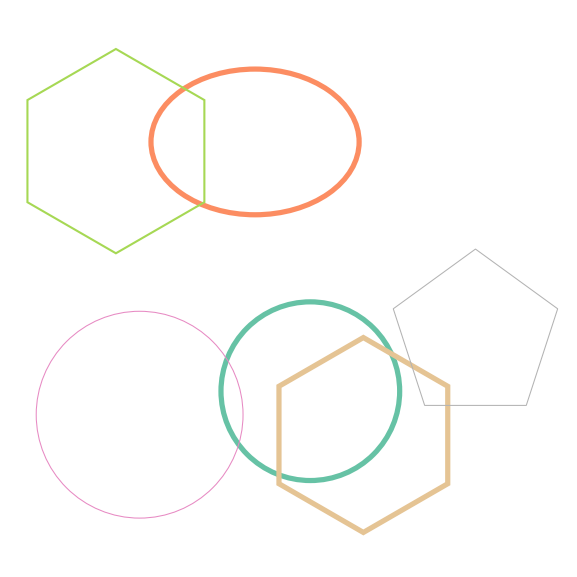[{"shape": "circle", "thickness": 2.5, "radius": 0.77, "center": [0.537, 0.322]}, {"shape": "oval", "thickness": 2.5, "radius": 0.9, "center": [0.442, 0.753]}, {"shape": "circle", "thickness": 0.5, "radius": 0.9, "center": [0.242, 0.281]}, {"shape": "hexagon", "thickness": 1, "radius": 0.88, "center": [0.201, 0.737]}, {"shape": "hexagon", "thickness": 2.5, "radius": 0.84, "center": [0.629, 0.246]}, {"shape": "pentagon", "thickness": 0.5, "radius": 0.75, "center": [0.823, 0.418]}]